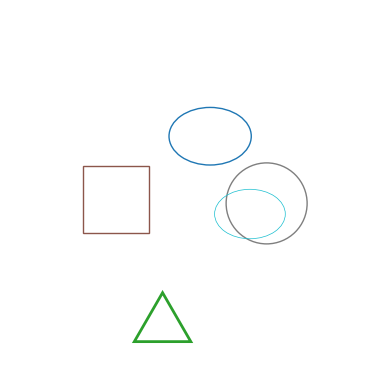[{"shape": "oval", "thickness": 1, "radius": 0.53, "center": [0.546, 0.646]}, {"shape": "triangle", "thickness": 2, "radius": 0.42, "center": [0.422, 0.155]}, {"shape": "square", "thickness": 1, "radius": 0.43, "center": [0.301, 0.482]}, {"shape": "circle", "thickness": 1, "radius": 0.53, "center": [0.693, 0.472]}, {"shape": "oval", "thickness": 0.5, "radius": 0.46, "center": [0.649, 0.444]}]